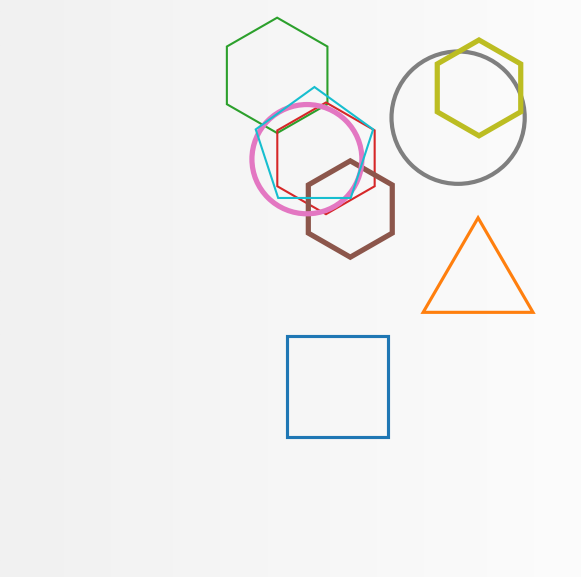[{"shape": "square", "thickness": 1.5, "radius": 0.44, "center": [0.581, 0.33]}, {"shape": "triangle", "thickness": 1.5, "radius": 0.55, "center": [0.822, 0.513]}, {"shape": "hexagon", "thickness": 1, "radius": 0.5, "center": [0.477, 0.869]}, {"shape": "hexagon", "thickness": 1, "radius": 0.48, "center": [0.561, 0.725]}, {"shape": "hexagon", "thickness": 2.5, "radius": 0.42, "center": [0.603, 0.637]}, {"shape": "circle", "thickness": 2.5, "radius": 0.47, "center": [0.528, 0.724]}, {"shape": "circle", "thickness": 2, "radius": 0.57, "center": [0.788, 0.795]}, {"shape": "hexagon", "thickness": 2.5, "radius": 0.41, "center": [0.824, 0.847]}, {"shape": "pentagon", "thickness": 1, "radius": 0.53, "center": [0.541, 0.742]}]